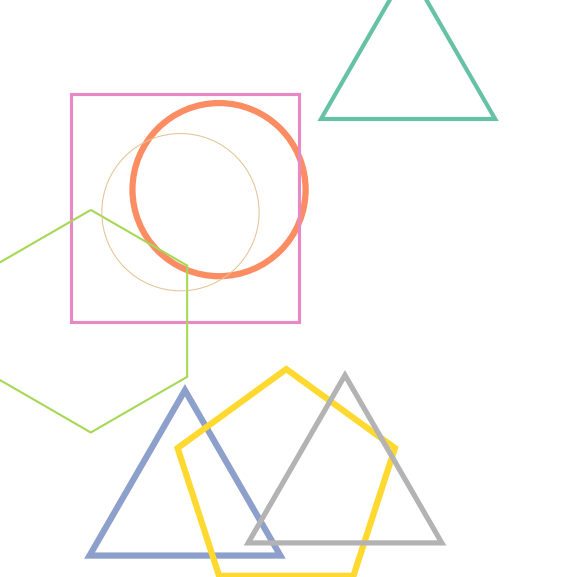[{"shape": "triangle", "thickness": 2, "radius": 0.87, "center": [0.707, 0.88]}, {"shape": "circle", "thickness": 3, "radius": 0.75, "center": [0.379, 0.671]}, {"shape": "triangle", "thickness": 3, "radius": 0.95, "center": [0.32, 0.132]}, {"shape": "square", "thickness": 1.5, "radius": 0.99, "center": [0.32, 0.639]}, {"shape": "hexagon", "thickness": 1, "radius": 0.96, "center": [0.157, 0.443]}, {"shape": "pentagon", "thickness": 3, "radius": 0.99, "center": [0.496, 0.162]}, {"shape": "circle", "thickness": 0.5, "radius": 0.68, "center": [0.313, 0.632]}, {"shape": "triangle", "thickness": 2.5, "radius": 0.97, "center": [0.597, 0.156]}]